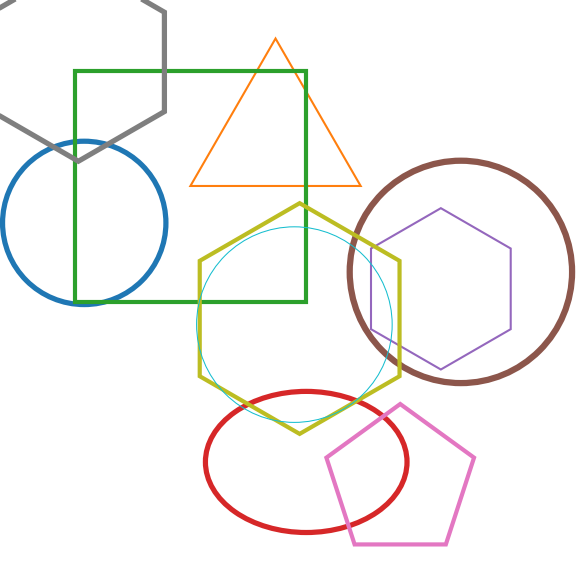[{"shape": "circle", "thickness": 2.5, "radius": 0.71, "center": [0.146, 0.613]}, {"shape": "triangle", "thickness": 1, "radius": 0.85, "center": [0.477, 0.762]}, {"shape": "square", "thickness": 2, "radius": 1.0, "center": [0.33, 0.676]}, {"shape": "oval", "thickness": 2.5, "radius": 0.87, "center": [0.53, 0.199]}, {"shape": "hexagon", "thickness": 1, "radius": 0.7, "center": [0.763, 0.499]}, {"shape": "circle", "thickness": 3, "radius": 0.96, "center": [0.798, 0.528]}, {"shape": "pentagon", "thickness": 2, "radius": 0.67, "center": [0.693, 0.165]}, {"shape": "hexagon", "thickness": 2.5, "radius": 0.86, "center": [0.136, 0.892]}, {"shape": "hexagon", "thickness": 2, "radius": 1.0, "center": [0.519, 0.448]}, {"shape": "circle", "thickness": 0.5, "radius": 0.85, "center": [0.51, 0.437]}]